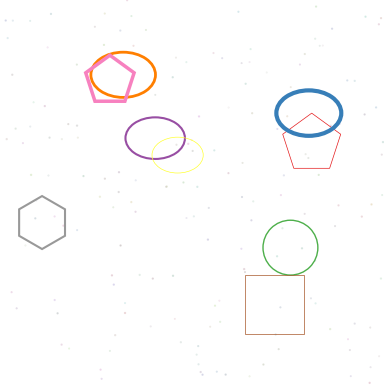[{"shape": "pentagon", "thickness": 0.5, "radius": 0.4, "center": [0.81, 0.627]}, {"shape": "oval", "thickness": 3, "radius": 0.42, "center": [0.802, 0.706]}, {"shape": "circle", "thickness": 1, "radius": 0.36, "center": [0.754, 0.357]}, {"shape": "oval", "thickness": 1.5, "radius": 0.39, "center": [0.403, 0.641]}, {"shape": "oval", "thickness": 2, "radius": 0.42, "center": [0.32, 0.806]}, {"shape": "oval", "thickness": 0.5, "radius": 0.33, "center": [0.461, 0.597]}, {"shape": "square", "thickness": 0.5, "radius": 0.38, "center": [0.714, 0.208]}, {"shape": "pentagon", "thickness": 2.5, "radius": 0.33, "center": [0.286, 0.79]}, {"shape": "hexagon", "thickness": 1.5, "radius": 0.34, "center": [0.109, 0.422]}]